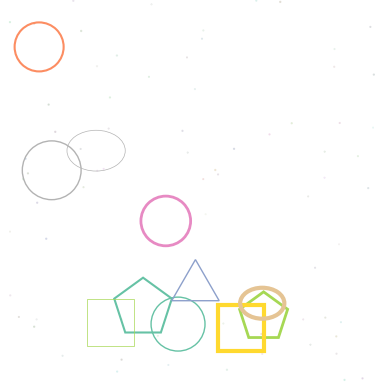[{"shape": "circle", "thickness": 1, "radius": 0.35, "center": [0.462, 0.158]}, {"shape": "pentagon", "thickness": 1.5, "radius": 0.39, "center": [0.372, 0.2]}, {"shape": "circle", "thickness": 1.5, "radius": 0.32, "center": [0.102, 0.878]}, {"shape": "triangle", "thickness": 1, "radius": 0.36, "center": [0.508, 0.255]}, {"shape": "circle", "thickness": 2, "radius": 0.32, "center": [0.431, 0.426]}, {"shape": "square", "thickness": 0.5, "radius": 0.31, "center": [0.287, 0.162]}, {"shape": "pentagon", "thickness": 2, "radius": 0.33, "center": [0.685, 0.176]}, {"shape": "square", "thickness": 3, "radius": 0.3, "center": [0.626, 0.147]}, {"shape": "oval", "thickness": 3, "radius": 0.29, "center": [0.681, 0.212]}, {"shape": "circle", "thickness": 1, "radius": 0.38, "center": [0.134, 0.558]}, {"shape": "oval", "thickness": 0.5, "radius": 0.38, "center": [0.25, 0.609]}]